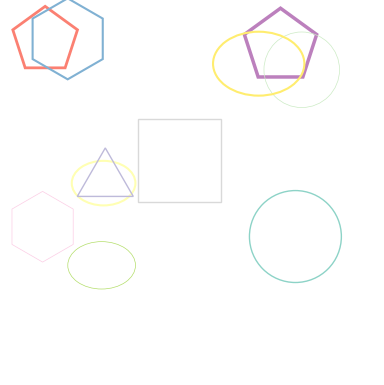[{"shape": "circle", "thickness": 1, "radius": 0.6, "center": [0.767, 0.386]}, {"shape": "oval", "thickness": 1.5, "radius": 0.41, "center": [0.269, 0.524]}, {"shape": "triangle", "thickness": 1, "radius": 0.42, "center": [0.273, 0.532]}, {"shape": "pentagon", "thickness": 2, "radius": 0.44, "center": [0.117, 0.895]}, {"shape": "hexagon", "thickness": 1.5, "radius": 0.53, "center": [0.176, 0.899]}, {"shape": "oval", "thickness": 0.5, "radius": 0.44, "center": [0.264, 0.311]}, {"shape": "hexagon", "thickness": 0.5, "radius": 0.46, "center": [0.111, 0.411]}, {"shape": "square", "thickness": 1, "radius": 0.54, "center": [0.465, 0.583]}, {"shape": "pentagon", "thickness": 2.5, "radius": 0.49, "center": [0.729, 0.88]}, {"shape": "circle", "thickness": 0.5, "radius": 0.49, "center": [0.784, 0.819]}, {"shape": "oval", "thickness": 1.5, "radius": 0.59, "center": [0.672, 0.835]}]